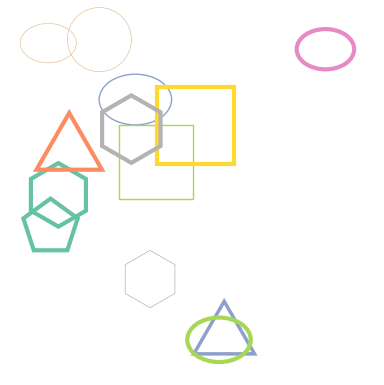[{"shape": "hexagon", "thickness": 3, "radius": 0.41, "center": [0.152, 0.494]}, {"shape": "pentagon", "thickness": 3, "radius": 0.37, "center": [0.131, 0.41]}, {"shape": "triangle", "thickness": 3, "radius": 0.49, "center": [0.18, 0.608]}, {"shape": "triangle", "thickness": 2.5, "radius": 0.45, "center": [0.582, 0.126]}, {"shape": "oval", "thickness": 1, "radius": 0.47, "center": [0.352, 0.741]}, {"shape": "oval", "thickness": 3, "radius": 0.37, "center": [0.845, 0.872]}, {"shape": "oval", "thickness": 3, "radius": 0.41, "center": [0.569, 0.117]}, {"shape": "square", "thickness": 1, "radius": 0.48, "center": [0.405, 0.58]}, {"shape": "square", "thickness": 3, "radius": 0.5, "center": [0.508, 0.674]}, {"shape": "oval", "thickness": 0.5, "radius": 0.36, "center": [0.125, 0.888]}, {"shape": "circle", "thickness": 0.5, "radius": 0.42, "center": [0.258, 0.897]}, {"shape": "hexagon", "thickness": 3, "radius": 0.44, "center": [0.341, 0.665]}, {"shape": "hexagon", "thickness": 0.5, "radius": 0.37, "center": [0.39, 0.275]}]